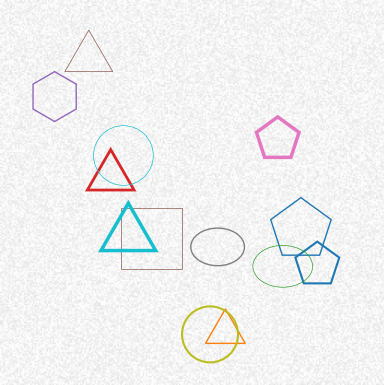[{"shape": "pentagon", "thickness": 1.5, "radius": 0.3, "center": [0.824, 0.312]}, {"shape": "pentagon", "thickness": 1, "radius": 0.41, "center": [0.782, 0.404]}, {"shape": "triangle", "thickness": 1, "radius": 0.3, "center": [0.585, 0.138]}, {"shape": "oval", "thickness": 0.5, "radius": 0.39, "center": [0.734, 0.308]}, {"shape": "triangle", "thickness": 2, "radius": 0.35, "center": [0.288, 0.541]}, {"shape": "hexagon", "thickness": 1, "radius": 0.32, "center": [0.142, 0.749]}, {"shape": "triangle", "thickness": 0.5, "radius": 0.36, "center": [0.231, 0.85]}, {"shape": "square", "thickness": 0.5, "radius": 0.4, "center": [0.393, 0.381]}, {"shape": "pentagon", "thickness": 2.5, "radius": 0.29, "center": [0.721, 0.638]}, {"shape": "oval", "thickness": 1, "radius": 0.35, "center": [0.565, 0.359]}, {"shape": "circle", "thickness": 1.5, "radius": 0.36, "center": [0.546, 0.132]}, {"shape": "circle", "thickness": 0.5, "radius": 0.39, "center": [0.321, 0.596]}, {"shape": "triangle", "thickness": 2.5, "radius": 0.41, "center": [0.333, 0.39]}]